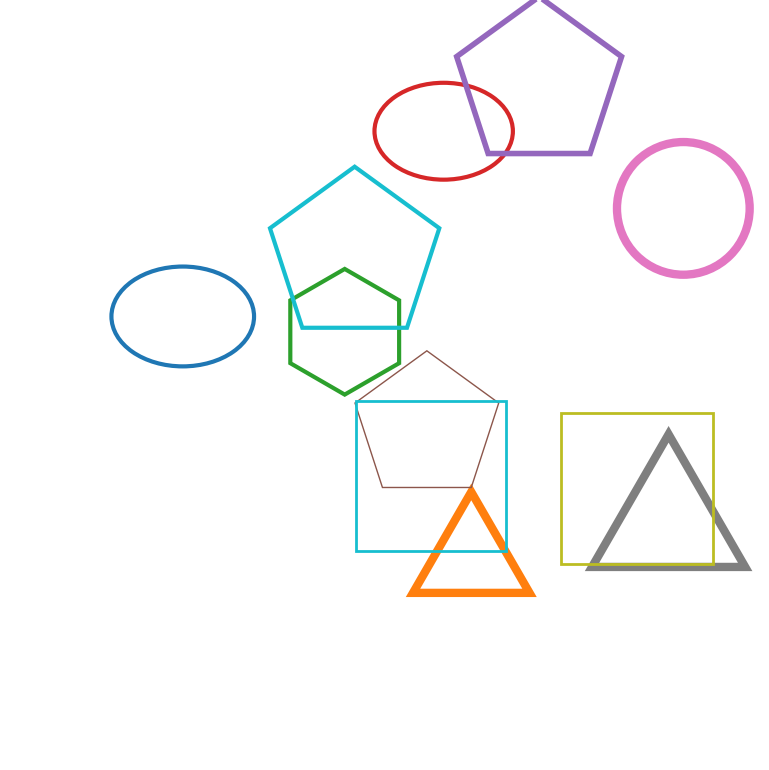[{"shape": "oval", "thickness": 1.5, "radius": 0.46, "center": [0.237, 0.589]}, {"shape": "triangle", "thickness": 3, "radius": 0.44, "center": [0.612, 0.274]}, {"shape": "hexagon", "thickness": 1.5, "radius": 0.41, "center": [0.448, 0.569]}, {"shape": "oval", "thickness": 1.5, "radius": 0.45, "center": [0.576, 0.83]}, {"shape": "pentagon", "thickness": 2, "radius": 0.56, "center": [0.7, 0.892]}, {"shape": "pentagon", "thickness": 0.5, "radius": 0.49, "center": [0.554, 0.446]}, {"shape": "circle", "thickness": 3, "radius": 0.43, "center": [0.887, 0.729]}, {"shape": "triangle", "thickness": 3, "radius": 0.57, "center": [0.868, 0.321]}, {"shape": "square", "thickness": 1, "radius": 0.49, "center": [0.827, 0.366]}, {"shape": "pentagon", "thickness": 1.5, "radius": 0.58, "center": [0.461, 0.668]}, {"shape": "square", "thickness": 1, "radius": 0.49, "center": [0.56, 0.382]}]